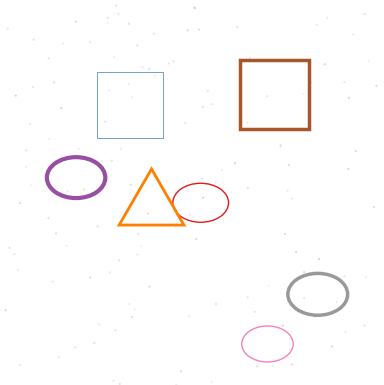[{"shape": "oval", "thickness": 1, "radius": 0.36, "center": [0.521, 0.473]}, {"shape": "square", "thickness": 0.5, "radius": 0.43, "center": [0.338, 0.727]}, {"shape": "oval", "thickness": 3, "radius": 0.38, "center": [0.198, 0.539]}, {"shape": "triangle", "thickness": 2, "radius": 0.49, "center": [0.394, 0.464]}, {"shape": "square", "thickness": 2.5, "radius": 0.45, "center": [0.712, 0.754]}, {"shape": "oval", "thickness": 1, "radius": 0.33, "center": [0.695, 0.107]}, {"shape": "oval", "thickness": 2.5, "radius": 0.39, "center": [0.825, 0.236]}]